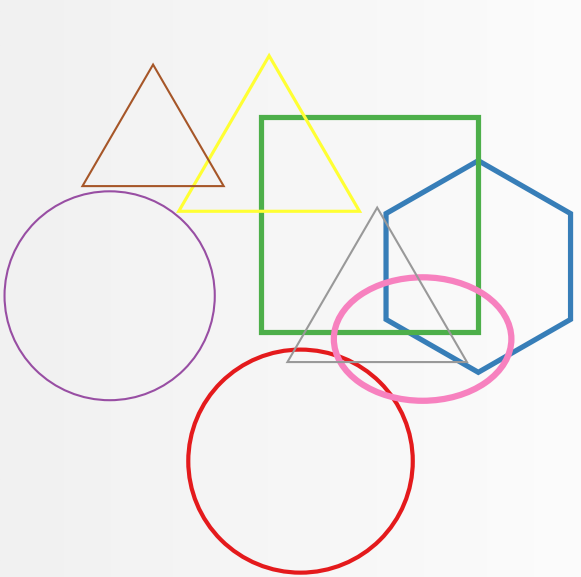[{"shape": "circle", "thickness": 2, "radius": 0.97, "center": [0.517, 0.201]}, {"shape": "hexagon", "thickness": 2.5, "radius": 0.92, "center": [0.823, 0.538]}, {"shape": "square", "thickness": 2.5, "radius": 0.93, "center": [0.636, 0.61]}, {"shape": "circle", "thickness": 1, "radius": 0.9, "center": [0.189, 0.487]}, {"shape": "triangle", "thickness": 1.5, "radius": 0.9, "center": [0.463, 0.723]}, {"shape": "triangle", "thickness": 1, "radius": 0.7, "center": [0.263, 0.747]}, {"shape": "oval", "thickness": 3, "radius": 0.76, "center": [0.727, 0.412]}, {"shape": "triangle", "thickness": 1, "radius": 0.89, "center": [0.649, 0.461]}]